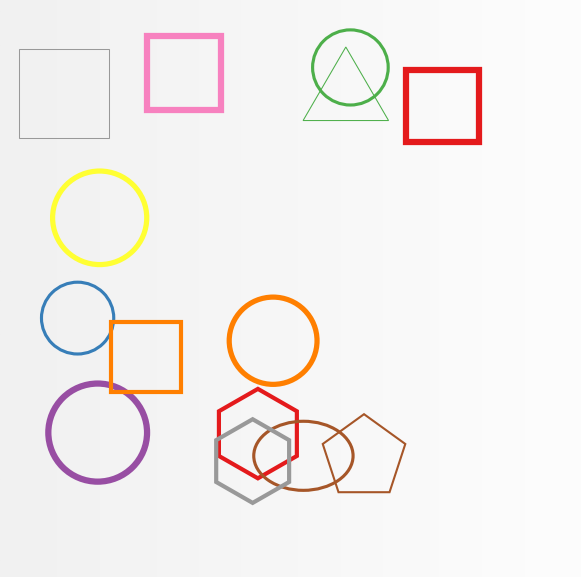[{"shape": "hexagon", "thickness": 2, "radius": 0.39, "center": [0.444, 0.248]}, {"shape": "square", "thickness": 3, "radius": 0.32, "center": [0.762, 0.816]}, {"shape": "circle", "thickness": 1.5, "radius": 0.31, "center": [0.134, 0.448]}, {"shape": "circle", "thickness": 1.5, "radius": 0.33, "center": [0.603, 0.882]}, {"shape": "triangle", "thickness": 0.5, "radius": 0.42, "center": [0.595, 0.833]}, {"shape": "circle", "thickness": 3, "radius": 0.42, "center": [0.168, 0.25]}, {"shape": "square", "thickness": 2, "radius": 0.3, "center": [0.251, 0.381]}, {"shape": "circle", "thickness": 2.5, "radius": 0.38, "center": [0.47, 0.409]}, {"shape": "circle", "thickness": 2.5, "radius": 0.4, "center": [0.171, 0.622]}, {"shape": "pentagon", "thickness": 1, "radius": 0.37, "center": [0.626, 0.207]}, {"shape": "oval", "thickness": 1.5, "radius": 0.43, "center": [0.522, 0.21]}, {"shape": "square", "thickness": 3, "radius": 0.32, "center": [0.316, 0.873]}, {"shape": "hexagon", "thickness": 2, "radius": 0.36, "center": [0.435, 0.201]}, {"shape": "square", "thickness": 0.5, "radius": 0.38, "center": [0.11, 0.837]}]